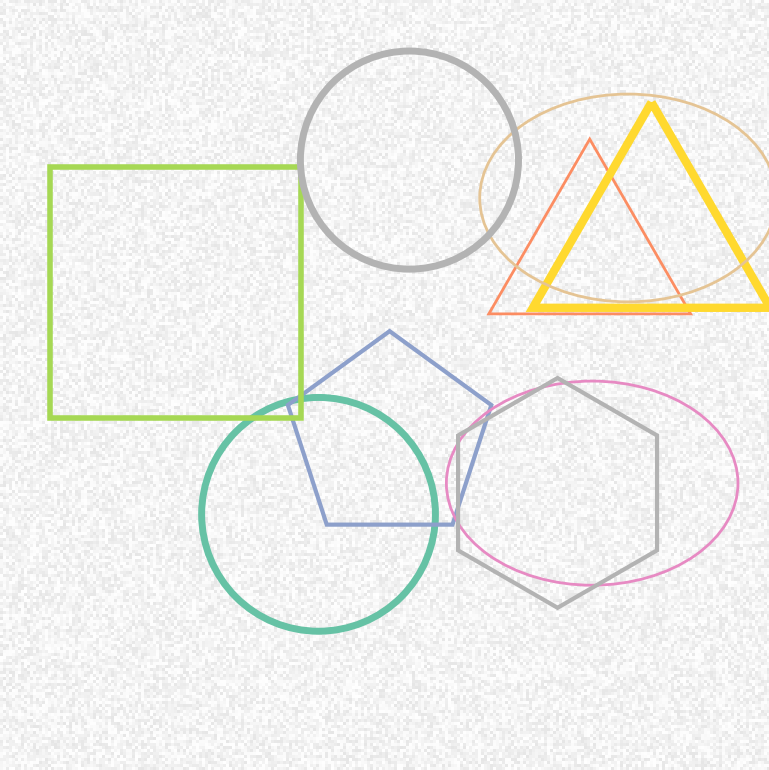[{"shape": "circle", "thickness": 2.5, "radius": 0.76, "center": [0.414, 0.332]}, {"shape": "triangle", "thickness": 1, "radius": 0.76, "center": [0.766, 0.668]}, {"shape": "pentagon", "thickness": 1.5, "radius": 0.69, "center": [0.506, 0.431]}, {"shape": "oval", "thickness": 1, "radius": 0.95, "center": [0.769, 0.373]}, {"shape": "square", "thickness": 2, "radius": 0.81, "center": [0.228, 0.62]}, {"shape": "triangle", "thickness": 3, "radius": 0.89, "center": [0.846, 0.689]}, {"shape": "oval", "thickness": 1, "radius": 0.96, "center": [0.816, 0.743]}, {"shape": "circle", "thickness": 2.5, "radius": 0.71, "center": [0.532, 0.792]}, {"shape": "hexagon", "thickness": 1.5, "radius": 0.75, "center": [0.724, 0.36]}]